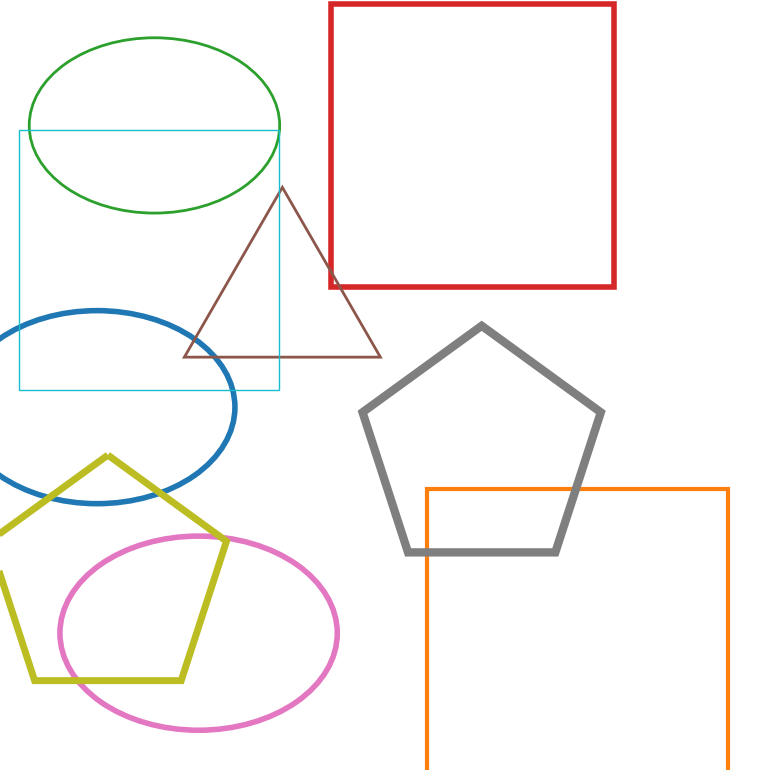[{"shape": "oval", "thickness": 2, "radius": 0.9, "center": [0.126, 0.471]}, {"shape": "square", "thickness": 1.5, "radius": 0.98, "center": [0.75, 0.17]}, {"shape": "oval", "thickness": 1, "radius": 0.81, "center": [0.201, 0.837]}, {"shape": "square", "thickness": 2, "radius": 0.92, "center": [0.614, 0.811]}, {"shape": "triangle", "thickness": 1, "radius": 0.73, "center": [0.367, 0.61]}, {"shape": "oval", "thickness": 2, "radius": 0.9, "center": [0.258, 0.178]}, {"shape": "pentagon", "thickness": 3, "radius": 0.81, "center": [0.626, 0.414]}, {"shape": "pentagon", "thickness": 2.5, "radius": 0.81, "center": [0.14, 0.247]}, {"shape": "square", "thickness": 0.5, "radius": 0.84, "center": [0.193, 0.662]}]